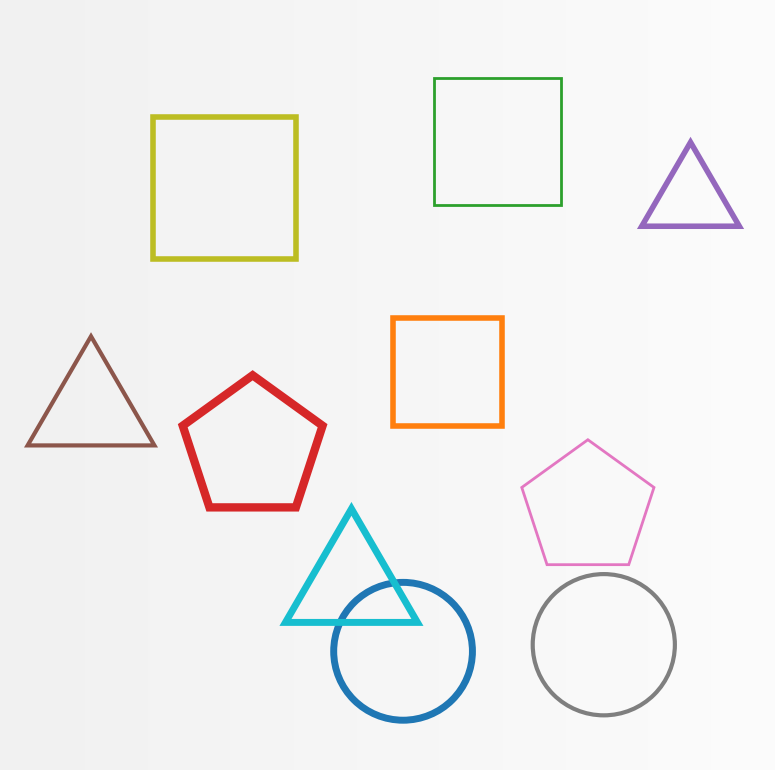[{"shape": "circle", "thickness": 2.5, "radius": 0.45, "center": [0.52, 0.154]}, {"shape": "square", "thickness": 2, "radius": 0.35, "center": [0.578, 0.517]}, {"shape": "square", "thickness": 1, "radius": 0.41, "center": [0.642, 0.816]}, {"shape": "pentagon", "thickness": 3, "radius": 0.47, "center": [0.326, 0.418]}, {"shape": "triangle", "thickness": 2, "radius": 0.36, "center": [0.891, 0.743]}, {"shape": "triangle", "thickness": 1.5, "radius": 0.47, "center": [0.117, 0.469]}, {"shape": "pentagon", "thickness": 1, "radius": 0.45, "center": [0.759, 0.339]}, {"shape": "circle", "thickness": 1.5, "radius": 0.46, "center": [0.779, 0.163]}, {"shape": "square", "thickness": 2, "radius": 0.46, "center": [0.29, 0.756]}, {"shape": "triangle", "thickness": 2.5, "radius": 0.49, "center": [0.453, 0.241]}]